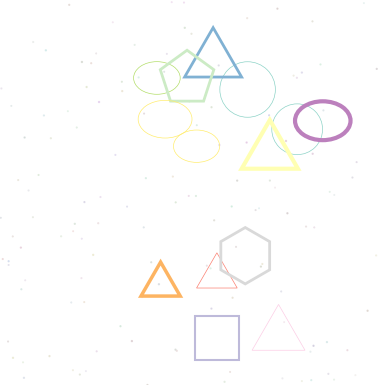[{"shape": "circle", "thickness": 0.5, "radius": 0.36, "center": [0.643, 0.768]}, {"shape": "circle", "thickness": 0.5, "radius": 0.33, "center": [0.772, 0.664]}, {"shape": "triangle", "thickness": 3, "radius": 0.42, "center": [0.701, 0.604]}, {"shape": "square", "thickness": 1.5, "radius": 0.29, "center": [0.564, 0.122]}, {"shape": "triangle", "thickness": 0.5, "radius": 0.3, "center": [0.563, 0.282]}, {"shape": "triangle", "thickness": 2, "radius": 0.43, "center": [0.554, 0.843]}, {"shape": "triangle", "thickness": 2.5, "radius": 0.29, "center": [0.417, 0.26]}, {"shape": "oval", "thickness": 0.5, "radius": 0.3, "center": [0.408, 0.797]}, {"shape": "triangle", "thickness": 0.5, "radius": 0.4, "center": [0.723, 0.13]}, {"shape": "hexagon", "thickness": 2, "radius": 0.37, "center": [0.637, 0.336]}, {"shape": "oval", "thickness": 3, "radius": 0.36, "center": [0.838, 0.686]}, {"shape": "pentagon", "thickness": 2, "radius": 0.37, "center": [0.486, 0.796]}, {"shape": "oval", "thickness": 0.5, "radius": 0.35, "center": [0.429, 0.69]}, {"shape": "oval", "thickness": 0.5, "radius": 0.3, "center": [0.511, 0.62]}]